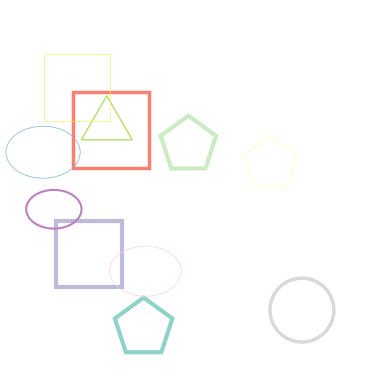[{"shape": "pentagon", "thickness": 3, "radius": 0.39, "center": [0.373, 0.149]}, {"shape": "pentagon", "thickness": 0.5, "radius": 0.36, "center": [0.703, 0.575]}, {"shape": "square", "thickness": 3, "radius": 0.43, "center": [0.231, 0.339]}, {"shape": "square", "thickness": 2.5, "radius": 0.49, "center": [0.289, 0.661]}, {"shape": "oval", "thickness": 0.5, "radius": 0.48, "center": [0.112, 0.605]}, {"shape": "triangle", "thickness": 1, "radius": 0.38, "center": [0.277, 0.675]}, {"shape": "oval", "thickness": 0.5, "radius": 0.47, "center": [0.378, 0.296]}, {"shape": "circle", "thickness": 2.5, "radius": 0.41, "center": [0.784, 0.195]}, {"shape": "oval", "thickness": 1.5, "radius": 0.36, "center": [0.14, 0.456]}, {"shape": "pentagon", "thickness": 3, "radius": 0.38, "center": [0.489, 0.624]}, {"shape": "square", "thickness": 0.5, "radius": 0.43, "center": [0.2, 0.774]}]